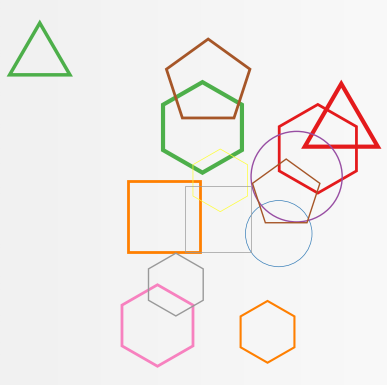[{"shape": "triangle", "thickness": 3, "radius": 0.54, "center": [0.881, 0.674]}, {"shape": "hexagon", "thickness": 2, "radius": 0.58, "center": [0.82, 0.614]}, {"shape": "circle", "thickness": 0.5, "radius": 0.43, "center": [0.719, 0.393]}, {"shape": "triangle", "thickness": 2.5, "radius": 0.45, "center": [0.103, 0.851]}, {"shape": "hexagon", "thickness": 3, "radius": 0.59, "center": [0.523, 0.669]}, {"shape": "circle", "thickness": 1, "radius": 0.59, "center": [0.766, 0.541]}, {"shape": "square", "thickness": 2, "radius": 0.46, "center": [0.423, 0.437]}, {"shape": "hexagon", "thickness": 1.5, "radius": 0.4, "center": [0.69, 0.138]}, {"shape": "hexagon", "thickness": 0.5, "radius": 0.41, "center": [0.568, 0.532]}, {"shape": "pentagon", "thickness": 1, "radius": 0.46, "center": [0.739, 0.495]}, {"shape": "pentagon", "thickness": 2, "radius": 0.57, "center": [0.537, 0.785]}, {"shape": "hexagon", "thickness": 2, "radius": 0.53, "center": [0.406, 0.155]}, {"shape": "hexagon", "thickness": 1, "radius": 0.41, "center": [0.454, 0.261]}, {"shape": "square", "thickness": 0.5, "radius": 0.43, "center": [0.563, 0.431]}]